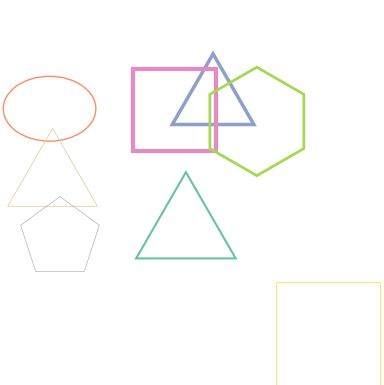[{"shape": "triangle", "thickness": 1.5, "radius": 0.75, "center": [0.483, 0.403]}, {"shape": "oval", "thickness": 1, "radius": 0.6, "center": [0.129, 0.718]}, {"shape": "triangle", "thickness": 2.5, "radius": 0.61, "center": [0.553, 0.738]}, {"shape": "square", "thickness": 3, "radius": 0.54, "center": [0.454, 0.714]}, {"shape": "hexagon", "thickness": 2, "radius": 0.7, "center": [0.667, 0.685]}, {"shape": "square", "thickness": 0.5, "radius": 0.67, "center": [0.851, 0.133]}, {"shape": "triangle", "thickness": 0.5, "radius": 0.67, "center": [0.136, 0.532]}, {"shape": "pentagon", "thickness": 0.5, "radius": 0.54, "center": [0.156, 0.382]}]